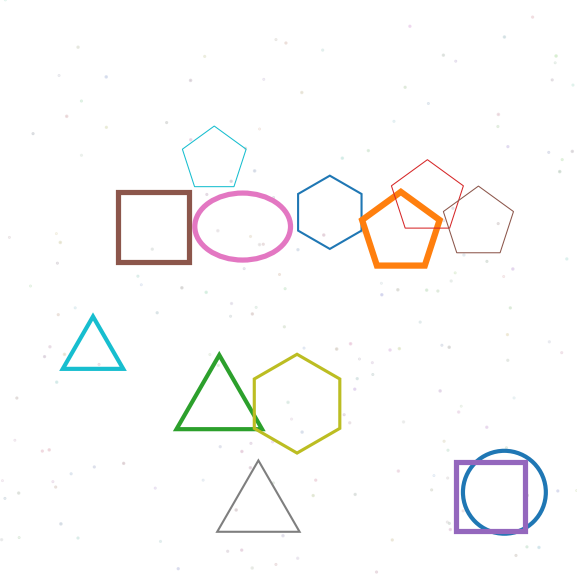[{"shape": "hexagon", "thickness": 1, "radius": 0.32, "center": [0.571, 0.632]}, {"shape": "circle", "thickness": 2, "radius": 0.36, "center": [0.873, 0.147]}, {"shape": "pentagon", "thickness": 3, "radius": 0.35, "center": [0.694, 0.596]}, {"shape": "triangle", "thickness": 2, "radius": 0.43, "center": [0.38, 0.299]}, {"shape": "pentagon", "thickness": 0.5, "radius": 0.33, "center": [0.74, 0.657]}, {"shape": "square", "thickness": 2.5, "radius": 0.3, "center": [0.85, 0.139]}, {"shape": "pentagon", "thickness": 0.5, "radius": 0.32, "center": [0.828, 0.613]}, {"shape": "square", "thickness": 2.5, "radius": 0.31, "center": [0.266, 0.606]}, {"shape": "oval", "thickness": 2.5, "radius": 0.41, "center": [0.42, 0.607]}, {"shape": "triangle", "thickness": 1, "radius": 0.41, "center": [0.447, 0.119]}, {"shape": "hexagon", "thickness": 1.5, "radius": 0.43, "center": [0.514, 0.3]}, {"shape": "triangle", "thickness": 2, "radius": 0.3, "center": [0.161, 0.391]}, {"shape": "pentagon", "thickness": 0.5, "radius": 0.29, "center": [0.371, 0.723]}]